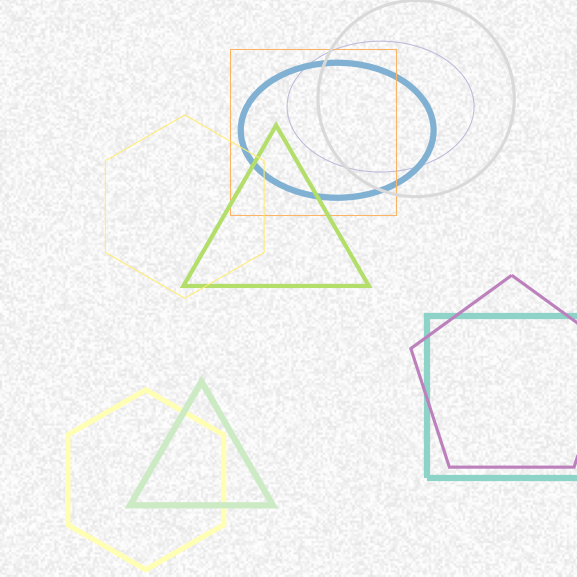[{"shape": "square", "thickness": 3, "radius": 0.7, "center": [0.879, 0.312]}, {"shape": "hexagon", "thickness": 2.5, "radius": 0.78, "center": [0.252, 0.168]}, {"shape": "oval", "thickness": 0.5, "radius": 0.81, "center": [0.659, 0.815]}, {"shape": "oval", "thickness": 3, "radius": 0.83, "center": [0.584, 0.774]}, {"shape": "square", "thickness": 0.5, "radius": 0.72, "center": [0.542, 0.771]}, {"shape": "triangle", "thickness": 2, "radius": 0.93, "center": [0.478, 0.597]}, {"shape": "circle", "thickness": 1.5, "radius": 0.85, "center": [0.721, 0.828]}, {"shape": "pentagon", "thickness": 1.5, "radius": 0.92, "center": [0.886, 0.339]}, {"shape": "triangle", "thickness": 3, "radius": 0.71, "center": [0.349, 0.196]}, {"shape": "hexagon", "thickness": 0.5, "radius": 0.79, "center": [0.32, 0.641]}]